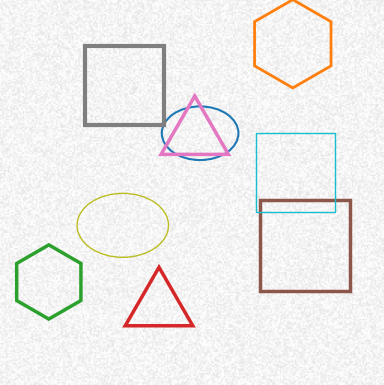[{"shape": "oval", "thickness": 1.5, "radius": 0.5, "center": [0.52, 0.654]}, {"shape": "hexagon", "thickness": 2, "radius": 0.57, "center": [0.761, 0.886]}, {"shape": "hexagon", "thickness": 2.5, "radius": 0.48, "center": [0.127, 0.268]}, {"shape": "triangle", "thickness": 2.5, "radius": 0.51, "center": [0.413, 0.205]}, {"shape": "square", "thickness": 2.5, "radius": 0.59, "center": [0.792, 0.363]}, {"shape": "triangle", "thickness": 2.5, "radius": 0.51, "center": [0.506, 0.65]}, {"shape": "square", "thickness": 3, "radius": 0.51, "center": [0.322, 0.777]}, {"shape": "oval", "thickness": 1, "radius": 0.59, "center": [0.319, 0.415]}, {"shape": "square", "thickness": 1, "radius": 0.51, "center": [0.767, 0.553]}]